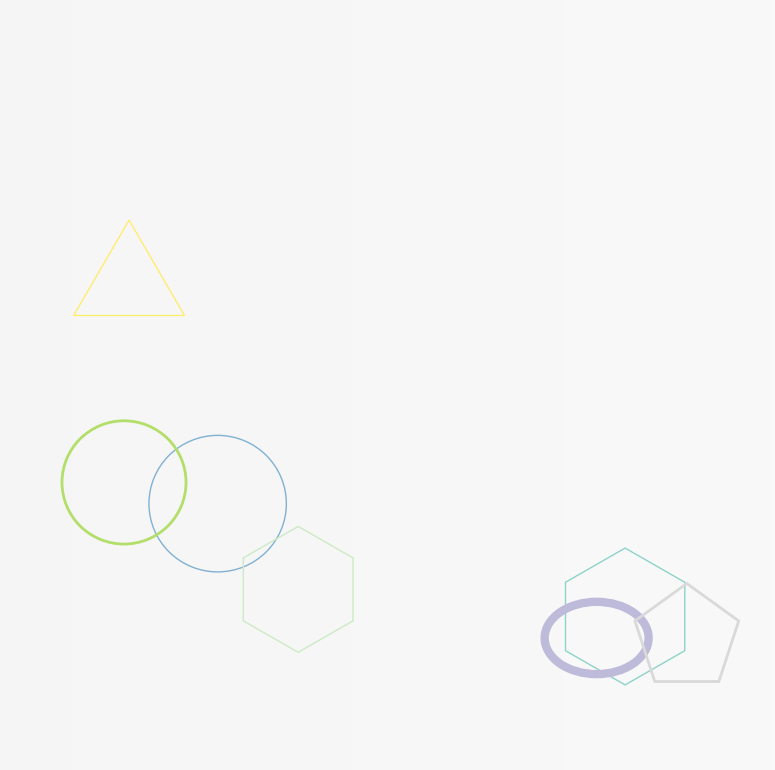[{"shape": "hexagon", "thickness": 0.5, "radius": 0.44, "center": [0.807, 0.199]}, {"shape": "oval", "thickness": 3, "radius": 0.34, "center": [0.77, 0.171]}, {"shape": "circle", "thickness": 0.5, "radius": 0.44, "center": [0.281, 0.346]}, {"shape": "circle", "thickness": 1, "radius": 0.4, "center": [0.16, 0.373]}, {"shape": "pentagon", "thickness": 1, "radius": 0.35, "center": [0.886, 0.172]}, {"shape": "hexagon", "thickness": 0.5, "radius": 0.41, "center": [0.385, 0.235]}, {"shape": "triangle", "thickness": 0.5, "radius": 0.41, "center": [0.167, 0.632]}]